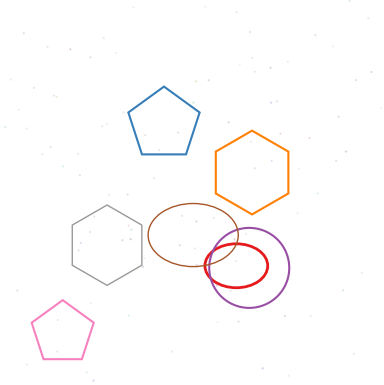[{"shape": "oval", "thickness": 2, "radius": 0.41, "center": [0.614, 0.31]}, {"shape": "pentagon", "thickness": 1.5, "radius": 0.49, "center": [0.426, 0.678]}, {"shape": "circle", "thickness": 1.5, "radius": 0.52, "center": [0.647, 0.304]}, {"shape": "hexagon", "thickness": 1.5, "radius": 0.54, "center": [0.655, 0.552]}, {"shape": "oval", "thickness": 1, "radius": 0.59, "center": [0.502, 0.389]}, {"shape": "pentagon", "thickness": 1.5, "radius": 0.42, "center": [0.163, 0.136]}, {"shape": "hexagon", "thickness": 1, "radius": 0.52, "center": [0.278, 0.363]}]